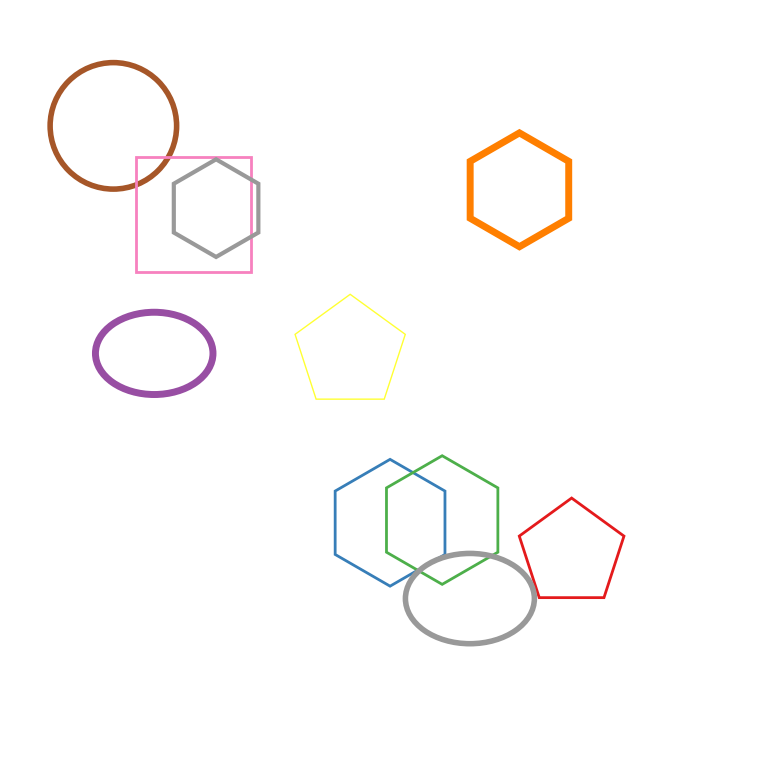[{"shape": "pentagon", "thickness": 1, "radius": 0.36, "center": [0.742, 0.282]}, {"shape": "hexagon", "thickness": 1, "radius": 0.41, "center": [0.507, 0.321]}, {"shape": "hexagon", "thickness": 1, "radius": 0.42, "center": [0.574, 0.325]}, {"shape": "oval", "thickness": 2.5, "radius": 0.38, "center": [0.2, 0.541]}, {"shape": "hexagon", "thickness": 2.5, "radius": 0.37, "center": [0.675, 0.754]}, {"shape": "pentagon", "thickness": 0.5, "radius": 0.38, "center": [0.455, 0.543]}, {"shape": "circle", "thickness": 2, "radius": 0.41, "center": [0.147, 0.837]}, {"shape": "square", "thickness": 1, "radius": 0.37, "center": [0.251, 0.721]}, {"shape": "oval", "thickness": 2, "radius": 0.42, "center": [0.61, 0.223]}, {"shape": "hexagon", "thickness": 1.5, "radius": 0.32, "center": [0.281, 0.73]}]